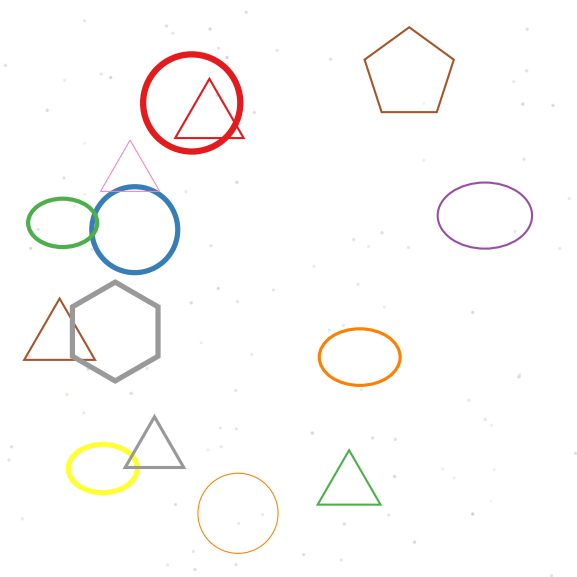[{"shape": "circle", "thickness": 3, "radius": 0.42, "center": [0.332, 0.821]}, {"shape": "triangle", "thickness": 1, "radius": 0.34, "center": [0.363, 0.794]}, {"shape": "circle", "thickness": 2.5, "radius": 0.37, "center": [0.233, 0.601]}, {"shape": "oval", "thickness": 2, "radius": 0.3, "center": [0.109, 0.613]}, {"shape": "triangle", "thickness": 1, "radius": 0.31, "center": [0.604, 0.157]}, {"shape": "oval", "thickness": 1, "radius": 0.41, "center": [0.84, 0.626]}, {"shape": "oval", "thickness": 1.5, "radius": 0.35, "center": [0.623, 0.381]}, {"shape": "circle", "thickness": 0.5, "radius": 0.35, "center": [0.412, 0.11]}, {"shape": "oval", "thickness": 2.5, "radius": 0.3, "center": [0.178, 0.188]}, {"shape": "pentagon", "thickness": 1, "radius": 0.41, "center": [0.709, 0.871]}, {"shape": "triangle", "thickness": 1, "radius": 0.35, "center": [0.103, 0.411]}, {"shape": "triangle", "thickness": 0.5, "radius": 0.3, "center": [0.225, 0.697]}, {"shape": "triangle", "thickness": 1.5, "radius": 0.29, "center": [0.267, 0.219]}, {"shape": "hexagon", "thickness": 2.5, "radius": 0.43, "center": [0.2, 0.425]}]